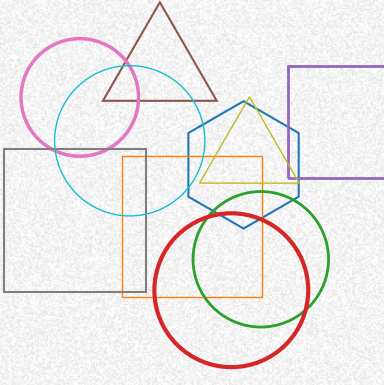[{"shape": "hexagon", "thickness": 1.5, "radius": 0.83, "center": [0.633, 0.572]}, {"shape": "square", "thickness": 1, "radius": 0.91, "center": [0.498, 0.412]}, {"shape": "circle", "thickness": 2, "radius": 0.88, "center": [0.677, 0.326]}, {"shape": "circle", "thickness": 3, "radius": 1.0, "center": [0.601, 0.246]}, {"shape": "square", "thickness": 2, "radius": 0.72, "center": [0.893, 0.682]}, {"shape": "triangle", "thickness": 1.5, "radius": 0.85, "center": [0.415, 0.823]}, {"shape": "circle", "thickness": 2.5, "radius": 0.76, "center": [0.207, 0.747]}, {"shape": "square", "thickness": 1.5, "radius": 0.92, "center": [0.194, 0.427]}, {"shape": "triangle", "thickness": 1, "radius": 0.75, "center": [0.648, 0.599]}, {"shape": "circle", "thickness": 1, "radius": 0.98, "center": [0.337, 0.634]}]